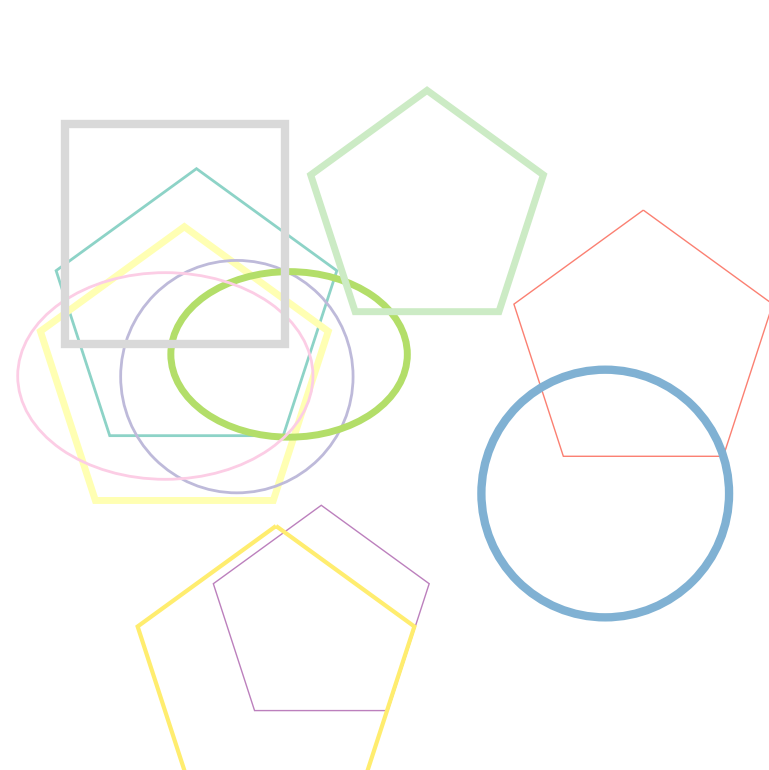[{"shape": "pentagon", "thickness": 1, "radius": 0.96, "center": [0.255, 0.589]}, {"shape": "pentagon", "thickness": 2.5, "radius": 0.98, "center": [0.239, 0.509]}, {"shape": "circle", "thickness": 1, "radius": 0.75, "center": [0.308, 0.511]}, {"shape": "pentagon", "thickness": 0.5, "radius": 0.88, "center": [0.835, 0.55]}, {"shape": "circle", "thickness": 3, "radius": 0.8, "center": [0.786, 0.359]}, {"shape": "oval", "thickness": 2.5, "radius": 0.77, "center": [0.375, 0.54]}, {"shape": "oval", "thickness": 1, "radius": 0.96, "center": [0.215, 0.512]}, {"shape": "square", "thickness": 3, "radius": 0.71, "center": [0.227, 0.696]}, {"shape": "pentagon", "thickness": 0.5, "radius": 0.74, "center": [0.417, 0.196]}, {"shape": "pentagon", "thickness": 2.5, "radius": 0.79, "center": [0.555, 0.724]}, {"shape": "pentagon", "thickness": 1.5, "radius": 0.94, "center": [0.358, 0.128]}]